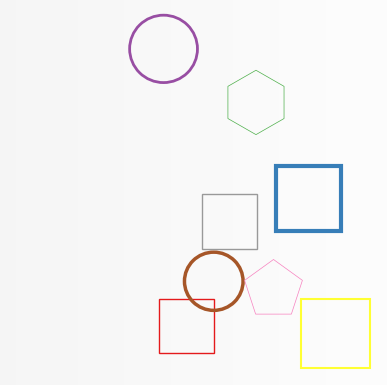[{"shape": "square", "thickness": 1, "radius": 0.36, "center": [0.482, 0.153]}, {"shape": "square", "thickness": 3, "radius": 0.42, "center": [0.796, 0.484]}, {"shape": "hexagon", "thickness": 0.5, "radius": 0.42, "center": [0.661, 0.734]}, {"shape": "circle", "thickness": 2, "radius": 0.44, "center": [0.422, 0.873]}, {"shape": "square", "thickness": 1.5, "radius": 0.45, "center": [0.866, 0.134]}, {"shape": "circle", "thickness": 2.5, "radius": 0.38, "center": [0.552, 0.269]}, {"shape": "pentagon", "thickness": 0.5, "radius": 0.39, "center": [0.706, 0.248]}, {"shape": "square", "thickness": 1, "radius": 0.36, "center": [0.592, 0.426]}]